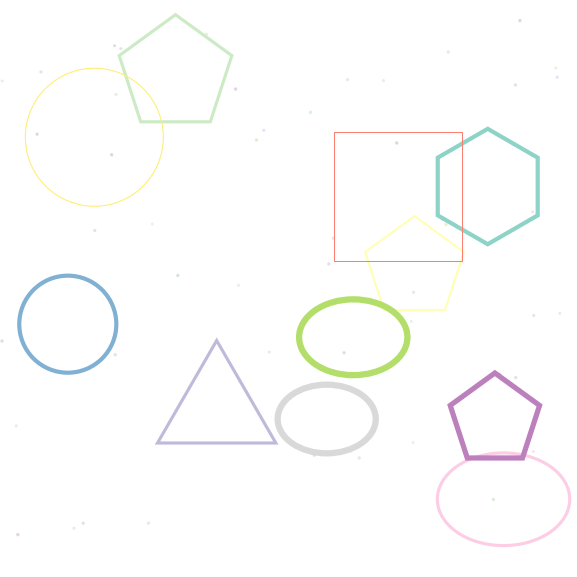[{"shape": "hexagon", "thickness": 2, "radius": 0.5, "center": [0.845, 0.676]}, {"shape": "pentagon", "thickness": 1, "radius": 0.45, "center": [0.718, 0.535]}, {"shape": "triangle", "thickness": 1.5, "radius": 0.59, "center": [0.375, 0.291]}, {"shape": "square", "thickness": 0.5, "radius": 0.56, "center": [0.689, 0.658]}, {"shape": "circle", "thickness": 2, "radius": 0.42, "center": [0.117, 0.438]}, {"shape": "oval", "thickness": 3, "radius": 0.47, "center": [0.612, 0.415]}, {"shape": "oval", "thickness": 1.5, "radius": 0.57, "center": [0.872, 0.135]}, {"shape": "oval", "thickness": 3, "radius": 0.42, "center": [0.566, 0.274]}, {"shape": "pentagon", "thickness": 2.5, "radius": 0.41, "center": [0.857, 0.272]}, {"shape": "pentagon", "thickness": 1.5, "radius": 0.51, "center": [0.304, 0.871]}, {"shape": "circle", "thickness": 0.5, "radius": 0.6, "center": [0.163, 0.762]}]